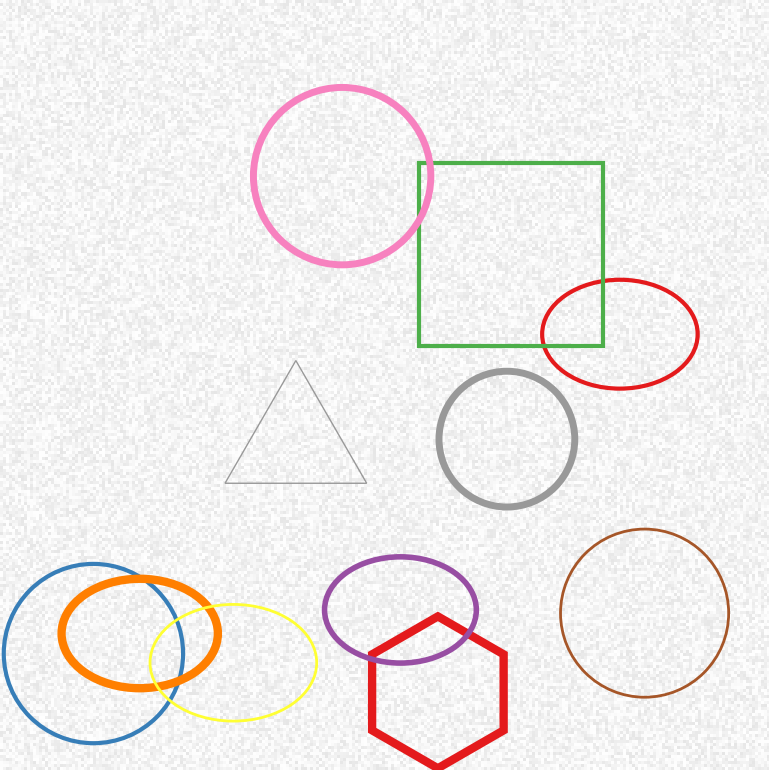[{"shape": "hexagon", "thickness": 3, "radius": 0.49, "center": [0.569, 0.101]}, {"shape": "oval", "thickness": 1.5, "radius": 0.5, "center": [0.805, 0.566]}, {"shape": "circle", "thickness": 1.5, "radius": 0.58, "center": [0.121, 0.151]}, {"shape": "square", "thickness": 1.5, "radius": 0.59, "center": [0.664, 0.67]}, {"shape": "oval", "thickness": 2, "radius": 0.49, "center": [0.52, 0.208]}, {"shape": "oval", "thickness": 3, "radius": 0.51, "center": [0.181, 0.177]}, {"shape": "oval", "thickness": 1, "radius": 0.54, "center": [0.303, 0.139]}, {"shape": "circle", "thickness": 1, "radius": 0.55, "center": [0.837, 0.204]}, {"shape": "circle", "thickness": 2.5, "radius": 0.58, "center": [0.444, 0.771]}, {"shape": "triangle", "thickness": 0.5, "radius": 0.53, "center": [0.384, 0.426]}, {"shape": "circle", "thickness": 2.5, "radius": 0.44, "center": [0.658, 0.43]}]